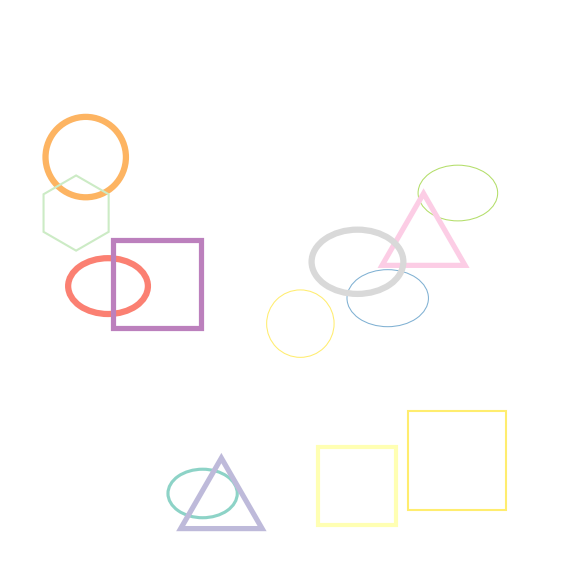[{"shape": "oval", "thickness": 1.5, "radius": 0.3, "center": [0.351, 0.145]}, {"shape": "square", "thickness": 2, "radius": 0.34, "center": [0.619, 0.158]}, {"shape": "triangle", "thickness": 2.5, "radius": 0.41, "center": [0.383, 0.125]}, {"shape": "oval", "thickness": 3, "radius": 0.35, "center": [0.187, 0.504]}, {"shape": "oval", "thickness": 0.5, "radius": 0.35, "center": [0.671, 0.483]}, {"shape": "circle", "thickness": 3, "radius": 0.35, "center": [0.148, 0.727]}, {"shape": "oval", "thickness": 0.5, "radius": 0.34, "center": [0.793, 0.665]}, {"shape": "triangle", "thickness": 2.5, "radius": 0.42, "center": [0.733, 0.581]}, {"shape": "oval", "thickness": 3, "radius": 0.4, "center": [0.619, 0.546]}, {"shape": "square", "thickness": 2.5, "radius": 0.38, "center": [0.272, 0.508]}, {"shape": "hexagon", "thickness": 1, "radius": 0.33, "center": [0.132, 0.63]}, {"shape": "circle", "thickness": 0.5, "radius": 0.29, "center": [0.52, 0.439]}, {"shape": "square", "thickness": 1, "radius": 0.43, "center": [0.791, 0.202]}]